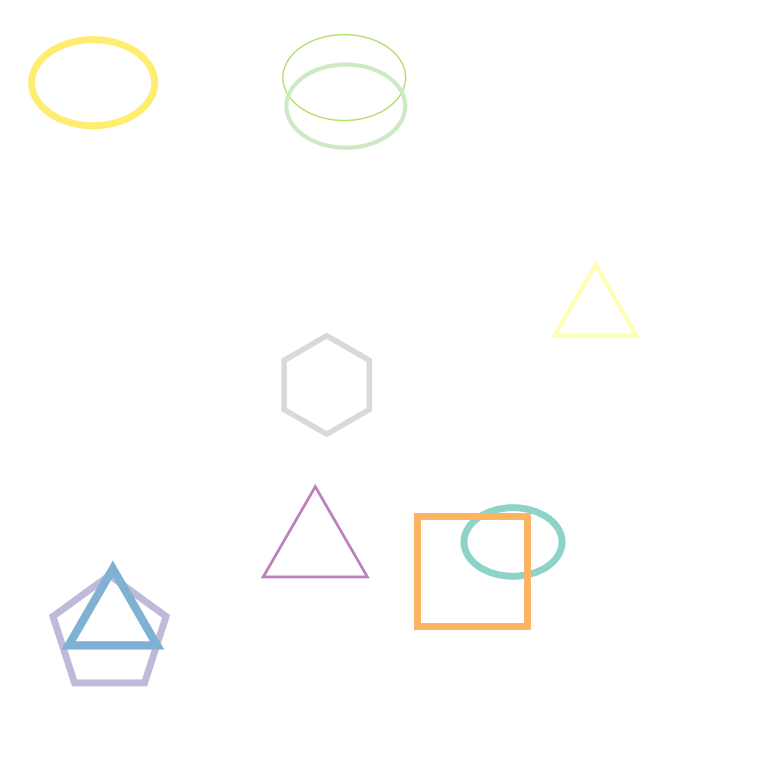[{"shape": "oval", "thickness": 2.5, "radius": 0.32, "center": [0.666, 0.296]}, {"shape": "triangle", "thickness": 1.5, "radius": 0.31, "center": [0.773, 0.595]}, {"shape": "pentagon", "thickness": 2.5, "radius": 0.39, "center": [0.142, 0.176]}, {"shape": "triangle", "thickness": 3, "radius": 0.33, "center": [0.147, 0.195]}, {"shape": "square", "thickness": 2.5, "radius": 0.36, "center": [0.613, 0.259]}, {"shape": "oval", "thickness": 0.5, "radius": 0.4, "center": [0.447, 0.899]}, {"shape": "hexagon", "thickness": 2, "radius": 0.32, "center": [0.424, 0.5]}, {"shape": "triangle", "thickness": 1, "radius": 0.39, "center": [0.409, 0.29]}, {"shape": "oval", "thickness": 1.5, "radius": 0.39, "center": [0.449, 0.862]}, {"shape": "oval", "thickness": 2.5, "radius": 0.4, "center": [0.121, 0.893]}]